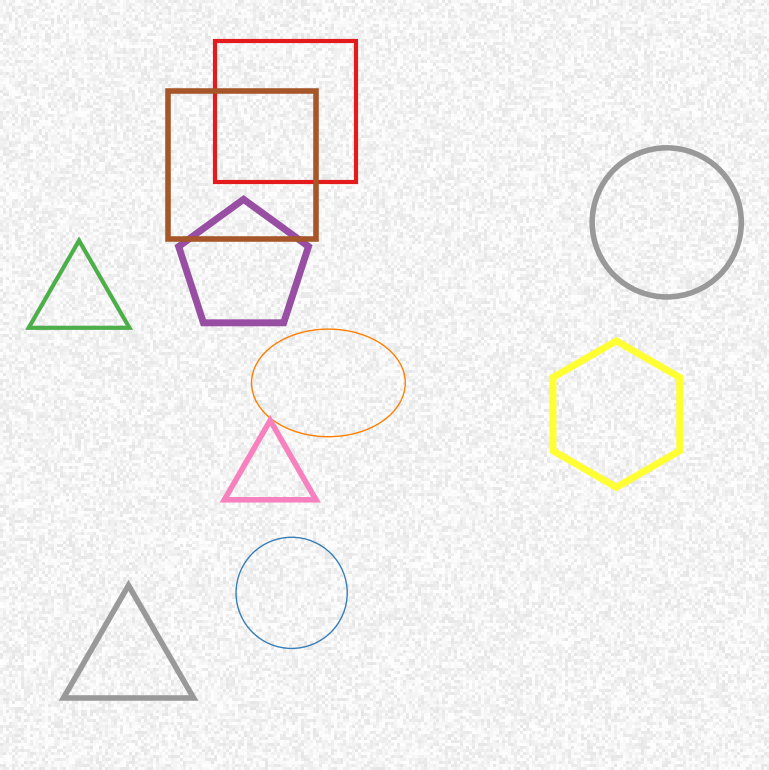[{"shape": "square", "thickness": 1.5, "radius": 0.46, "center": [0.371, 0.855]}, {"shape": "circle", "thickness": 0.5, "radius": 0.36, "center": [0.379, 0.23]}, {"shape": "triangle", "thickness": 1.5, "radius": 0.38, "center": [0.103, 0.612]}, {"shape": "pentagon", "thickness": 2.5, "radius": 0.44, "center": [0.316, 0.652]}, {"shape": "oval", "thickness": 0.5, "radius": 0.5, "center": [0.426, 0.503]}, {"shape": "hexagon", "thickness": 2.5, "radius": 0.48, "center": [0.8, 0.462]}, {"shape": "square", "thickness": 2, "radius": 0.48, "center": [0.314, 0.785]}, {"shape": "triangle", "thickness": 2, "radius": 0.34, "center": [0.351, 0.385]}, {"shape": "circle", "thickness": 2, "radius": 0.48, "center": [0.866, 0.711]}, {"shape": "triangle", "thickness": 2, "radius": 0.49, "center": [0.167, 0.142]}]